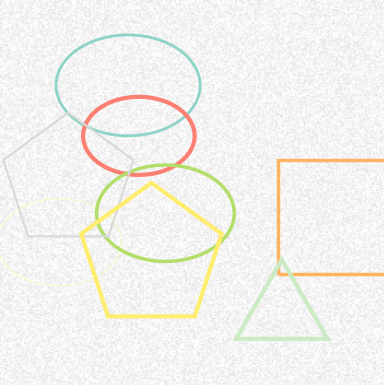[{"shape": "oval", "thickness": 2, "radius": 0.94, "center": [0.333, 0.778]}, {"shape": "oval", "thickness": 0.5, "radius": 0.81, "center": [0.154, 0.371]}, {"shape": "oval", "thickness": 3, "radius": 0.72, "center": [0.361, 0.647]}, {"shape": "square", "thickness": 2.5, "radius": 0.74, "center": [0.872, 0.437]}, {"shape": "oval", "thickness": 2.5, "radius": 0.89, "center": [0.43, 0.446]}, {"shape": "pentagon", "thickness": 1.5, "radius": 0.89, "center": [0.178, 0.53]}, {"shape": "triangle", "thickness": 3, "radius": 0.69, "center": [0.732, 0.189]}, {"shape": "pentagon", "thickness": 3, "radius": 0.96, "center": [0.393, 0.333]}]